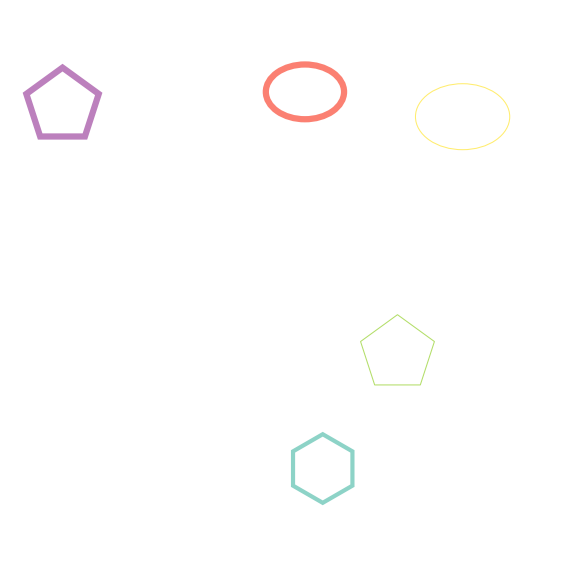[{"shape": "hexagon", "thickness": 2, "radius": 0.3, "center": [0.559, 0.188]}, {"shape": "oval", "thickness": 3, "radius": 0.34, "center": [0.528, 0.84]}, {"shape": "pentagon", "thickness": 0.5, "radius": 0.34, "center": [0.688, 0.387]}, {"shape": "pentagon", "thickness": 3, "radius": 0.33, "center": [0.108, 0.816]}, {"shape": "oval", "thickness": 0.5, "radius": 0.41, "center": [0.801, 0.797]}]